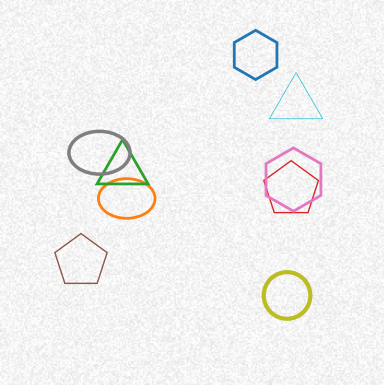[{"shape": "hexagon", "thickness": 2, "radius": 0.32, "center": [0.664, 0.857]}, {"shape": "oval", "thickness": 2, "radius": 0.37, "center": [0.329, 0.484]}, {"shape": "triangle", "thickness": 2, "radius": 0.38, "center": [0.318, 0.561]}, {"shape": "pentagon", "thickness": 1, "radius": 0.37, "center": [0.756, 0.508]}, {"shape": "pentagon", "thickness": 1, "radius": 0.36, "center": [0.21, 0.322]}, {"shape": "hexagon", "thickness": 2, "radius": 0.41, "center": [0.762, 0.534]}, {"shape": "oval", "thickness": 2.5, "radius": 0.4, "center": [0.258, 0.603]}, {"shape": "circle", "thickness": 3, "radius": 0.3, "center": [0.746, 0.233]}, {"shape": "triangle", "thickness": 0.5, "radius": 0.4, "center": [0.769, 0.731]}]